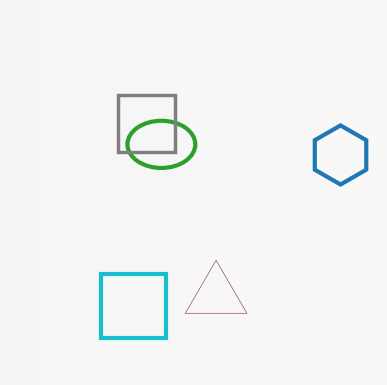[{"shape": "hexagon", "thickness": 3, "radius": 0.38, "center": [0.879, 0.598]}, {"shape": "oval", "thickness": 3, "radius": 0.44, "center": [0.416, 0.625]}, {"shape": "triangle", "thickness": 0.5, "radius": 0.46, "center": [0.558, 0.232]}, {"shape": "square", "thickness": 2.5, "radius": 0.37, "center": [0.379, 0.679]}, {"shape": "square", "thickness": 3, "radius": 0.42, "center": [0.345, 0.205]}]